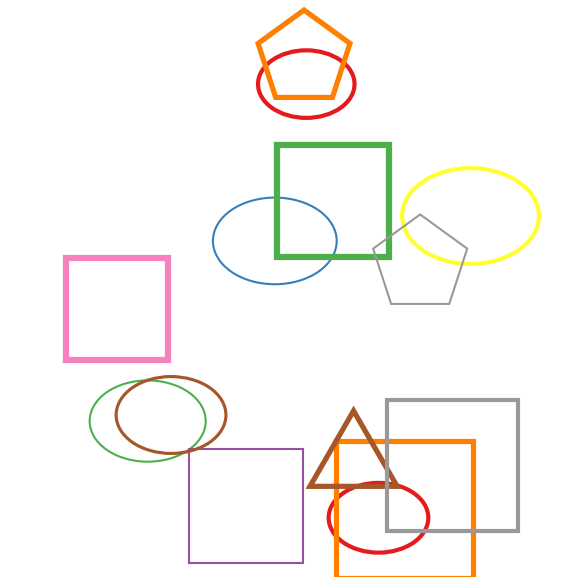[{"shape": "oval", "thickness": 2, "radius": 0.42, "center": [0.53, 0.854]}, {"shape": "oval", "thickness": 2, "radius": 0.43, "center": [0.655, 0.103]}, {"shape": "oval", "thickness": 1, "radius": 0.54, "center": [0.476, 0.582]}, {"shape": "oval", "thickness": 1, "radius": 0.5, "center": [0.256, 0.27]}, {"shape": "square", "thickness": 3, "radius": 0.49, "center": [0.576, 0.651]}, {"shape": "square", "thickness": 1, "radius": 0.49, "center": [0.426, 0.123]}, {"shape": "pentagon", "thickness": 2.5, "radius": 0.42, "center": [0.526, 0.898]}, {"shape": "square", "thickness": 2.5, "radius": 0.59, "center": [0.7, 0.117]}, {"shape": "oval", "thickness": 2, "radius": 0.59, "center": [0.815, 0.625]}, {"shape": "oval", "thickness": 1.5, "radius": 0.48, "center": [0.296, 0.281]}, {"shape": "triangle", "thickness": 2.5, "radius": 0.44, "center": [0.612, 0.201]}, {"shape": "square", "thickness": 3, "radius": 0.44, "center": [0.203, 0.464]}, {"shape": "square", "thickness": 2, "radius": 0.57, "center": [0.784, 0.193]}, {"shape": "pentagon", "thickness": 1, "radius": 0.43, "center": [0.728, 0.542]}]